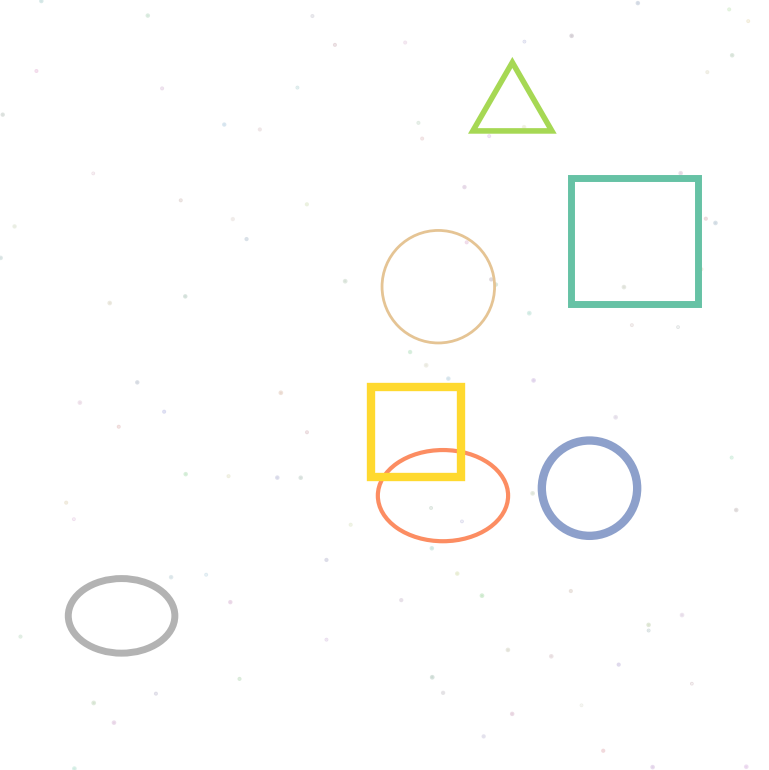[{"shape": "square", "thickness": 2.5, "radius": 0.41, "center": [0.824, 0.688]}, {"shape": "oval", "thickness": 1.5, "radius": 0.42, "center": [0.575, 0.356]}, {"shape": "circle", "thickness": 3, "radius": 0.31, "center": [0.766, 0.366]}, {"shape": "triangle", "thickness": 2, "radius": 0.3, "center": [0.665, 0.86]}, {"shape": "square", "thickness": 3, "radius": 0.29, "center": [0.541, 0.439]}, {"shape": "circle", "thickness": 1, "radius": 0.37, "center": [0.569, 0.628]}, {"shape": "oval", "thickness": 2.5, "radius": 0.35, "center": [0.158, 0.2]}]